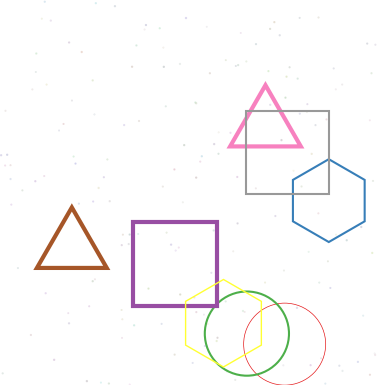[{"shape": "circle", "thickness": 0.5, "radius": 0.53, "center": [0.739, 0.106]}, {"shape": "hexagon", "thickness": 1.5, "radius": 0.54, "center": [0.854, 0.479]}, {"shape": "circle", "thickness": 1.5, "radius": 0.55, "center": [0.641, 0.134]}, {"shape": "square", "thickness": 3, "radius": 0.55, "center": [0.453, 0.314]}, {"shape": "hexagon", "thickness": 1, "radius": 0.57, "center": [0.58, 0.16]}, {"shape": "triangle", "thickness": 3, "radius": 0.52, "center": [0.187, 0.356]}, {"shape": "triangle", "thickness": 3, "radius": 0.53, "center": [0.69, 0.673]}, {"shape": "square", "thickness": 1.5, "radius": 0.54, "center": [0.747, 0.604]}]